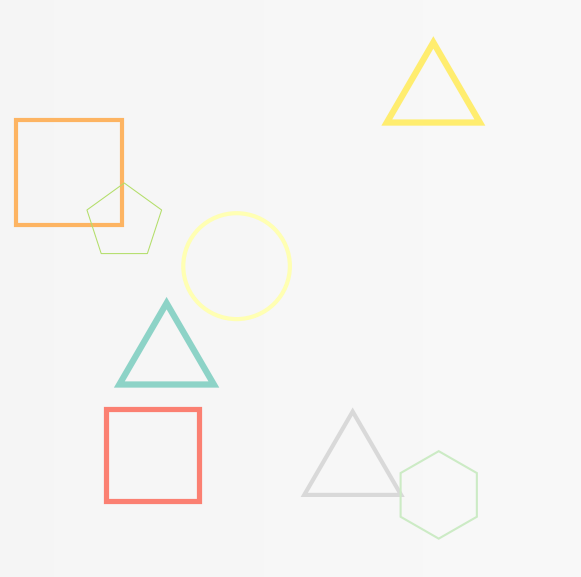[{"shape": "triangle", "thickness": 3, "radius": 0.47, "center": [0.287, 0.38]}, {"shape": "circle", "thickness": 2, "radius": 0.46, "center": [0.407, 0.538]}, {"shape": "square", "thickness": 2.5, "radius": 0.4, "center": [0.262, 0.212]}, {"shape": "square", "thickness": 2, "radius": 0.45, "center": [0.119, 0.7]}, {"shape": "pentagon", "thickness": 0.5, "radius": 0.34, "center": [0.214, 0.615]}, {"shape": "triangle", "thickness": 2, "radius": 0.48, "center": [0.607, 0.19]}, {"shape": "hexagon", "thickness": 1, "radius": 0.38, "center": [0.755, 0.142]}, {"shape": "triangle", "thickness": 3, "radius": 0.46, "center": [0.746, 0.833]}]